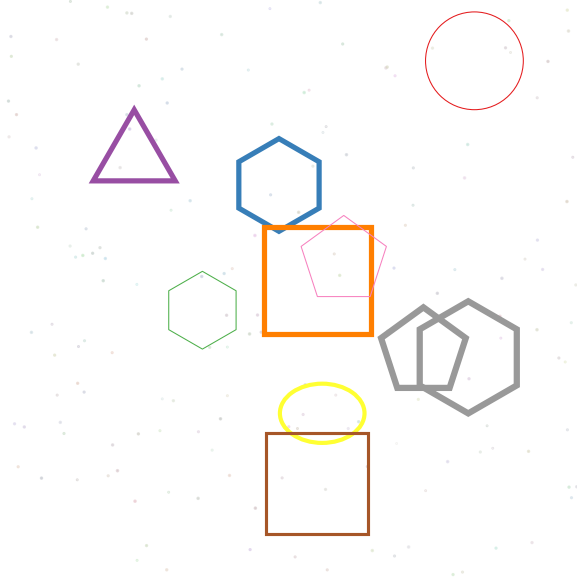[{"shape": "circle", "thickness": 0.5, "radius": 0.42, "center": [0.822, 0.894]}, {"shape": "hexagon", "thickness": 2.5, "radius": 0.4, "center": [0.483, 0.679]}, {"shape": "hexagon", "thickness": 0.5, "radius": 0.34, "center": [0.35, 0.462]}, {"shape": "triangle", "thickness": 2.5, "radius": 0.41, "center": [0.232, 0.727]}, {"shape": "square", "thickness": 2.5, "radius": 0.46, "center": [0.55, 0.514]}, {"shape": "oval", "thickness": 2, "radius": 0.37, "center": [0.558, 0.283]}, {"shape": "square", "thickness": 1.5, "radius": 0.44, "center": [0.549, 0.162]}, {"shape": "pentagon", "thickness": 0.5, "radius": 0.39, "center": [0.595, 0.548]}, {"shape": "hexagon", "thickness": 3, "radius": 0.49, "center": [0.811, 0.38]}, {"shape": "pentagon", "thickness": 3, "radius": 0.39, "center": [0.733, 0.39]}]